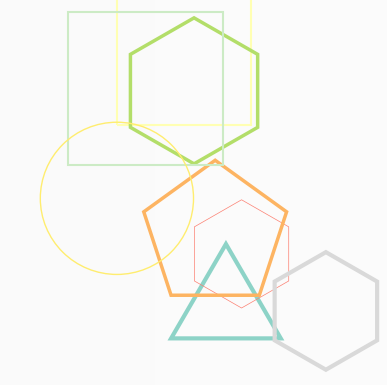[{"shape": "triangle", "thickness": 3, "radius": 0.82, "center": [0.583, 0.203]}, {"shape": "square", "thickness": 1.5, "radius": 0.86, "center": [0.474, 0.847]}, {"shape": "hexagon", "thickness": 0.5, "radius": 0.7, "center": [0.623, 0.341]}, {"shape": "pentagon", "thickness": 2.5, "radius": 0.97, "center": [0.555, 0.39]}, {"shape": "hexagon", "thickness": 2.5, "radius": 0.95, "center": [0.501, 0.764]}, {"shape": "hexagon", "thickness": 3, "radius": 0.76, "center": [0.841, 0.192]}, {"shape": "square", "thickness": 1.5, "radius": 1.0, "center": [0.375, 0.77]}, {"shape": "circle", "thickness": 1, "radius": 0.99, "center": [0.302, 0.485]}]